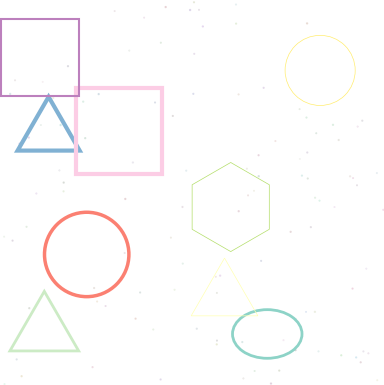[{"shape": "oval", "thickness": 2, "radius": 0.45, "center": [0.694, 0.133]}, {"shape": "triangle", "thickness": 0.5, "radius": 0.5, "center": [0.583, 0.23]}, {"shape": "circle", "thickness": 2.5, "radius": 0.55, "center": [0.225, 0.339]}, {"shape": "triangle", "thickness": 3, "radius": 0.47, "center": [0.126, 0.655]}, {"shape": "hexagon", "thickness": 0.5, "radius": 0.58, "center": [0.599, 0.462]}, {"shape": "square", "thickness": 3, "radius": 0.56, "center": [0.308, 0.66]}, {"shape": "square", "thickness": 1.5, "radius": 0.5, "center": [0.105, 0.851]}, {"shape": "triangle", "thickness": 2, "radius": 0.52, "center": [0.115, 0.14]}, {"shape": "circle", "thickness": 0.5, "radius": 0.46, "center": [0.832, 0.817]}]